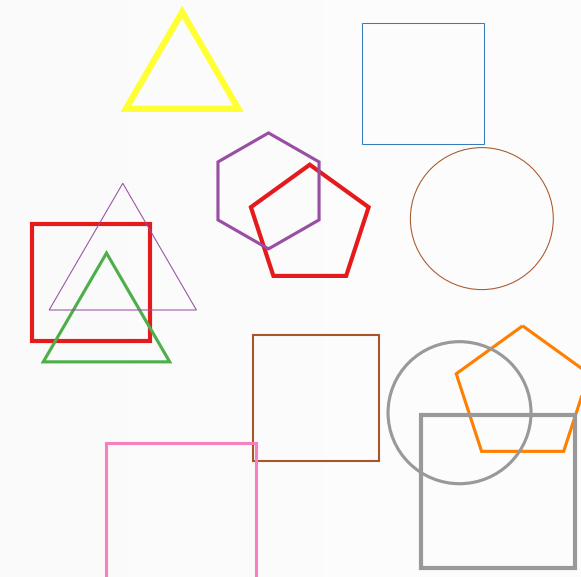[{"shape": "square", "thickness": 2, "radius": 0.51, "center": [0.157, 0.51]}, {"shape": "pentagon", "thickness": 2, "radius": 0.53, "center": [0.533, 0.607]}, {"shape": "square", "thickness": 0.5, "radius": 0.53, "center": [0.728, 0.855]}, {"shape": "triangle", "thickness": 1.5, "radius": 0.63, "center": [0.183, 0.435]}, {"shape": "hexagon", "thickness": 1.5, "radius": 0.5, "center": [0.462, 0.669]}, {"shape": "triangle", "thickness": 0.5, "radius": 0.73, "center": [0.211, 0.535]}, {"shape": "pentagon", "thickness": 1.5, "radius": 0.6, "center": [0.899, 0.315]}, {"shape": "triangle", "thickness": 3, "radius": 0.56, "center": [0.313, 0.867]}, {"shape": "circle", "thickness": 0.5, "radius": 0.61, "center": [0.829, 0.621]}, {"shape": "square", "thickness": 1, "radius": 0.55, "center": [0.544, 0.31]}, {"shape": "square", "thickness": 1.5, "radius": 0.64, "center": [0.312, 0.103]}, {"shape": "square", "thickness": 2, "radius": 0.66, "center": [0.856, 0.148]}, {"shape": "circle", "thickness": 1.5, "radius": 0.61, "center": [0.791, 0.285]}]